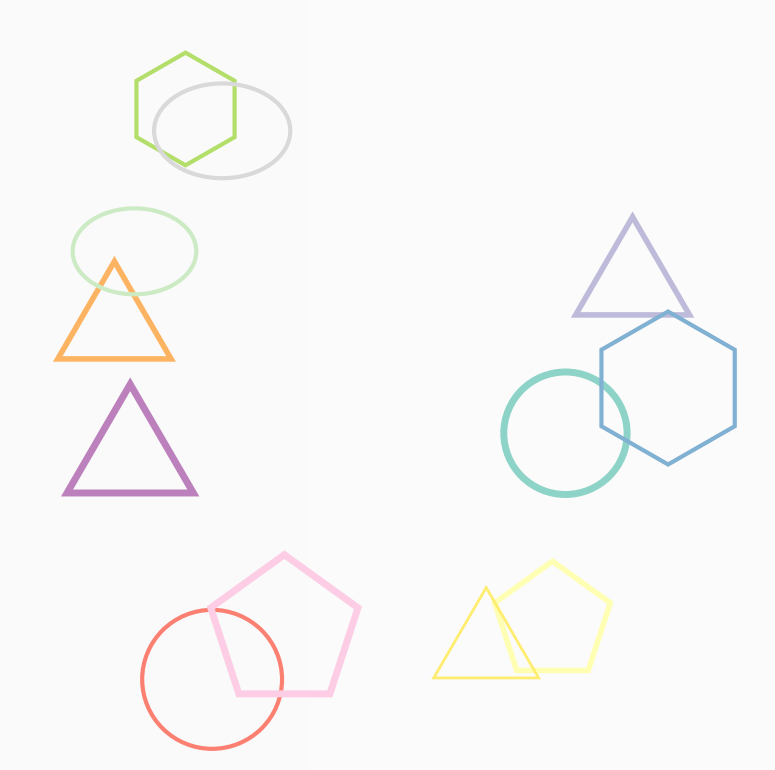[{"shape": "circle", "thickness": 2.5, "radius": 0.4, "center": [0.73, 0.437]}, {"shape": "pentagon", "thickness": 2, "radius": 0.39, "center": [0.713, 0.193]}, {"shape": "triangle", "thickness": 2, "radius": 0.42, "center": [0.816, 0.633]}, {"shape": "circle", "thickness": 1.5, "radius": 0.45, "center": [0.274, 0.118]}, {"shape": "hexagon", "thickness": 1.5, "radius": 0.5, "center": [0.862, 0.496]}, {"shape": "triangle", "thickness": 2, "radius": 0.42, "center": [0.148, 0.576]}, {"shape": "hexagon", "thickness": 1.5, "radius": 0.37, "center": [0.239, 0.858]}, {"shape": "pentagon", "thickness": 2.5, "radius": 0.5, "center": [0.367, 0.18]}, {"shape": "oval", "thickness": 1.5, "radius": 0.44, "center": [0.287, 0.83]}, {"shape": "triangle", "thickness": 2.5, "radius": 0.47, "center": [0.168, 0.407]}, {"shape": "oval", "thickness": 1.5, "radius": 0.4, "center": [0.173, 0.674]}, {"shape": "triangle", "thickness": 1, "radius": 0.39, "center": [0.627, 0.159]}]